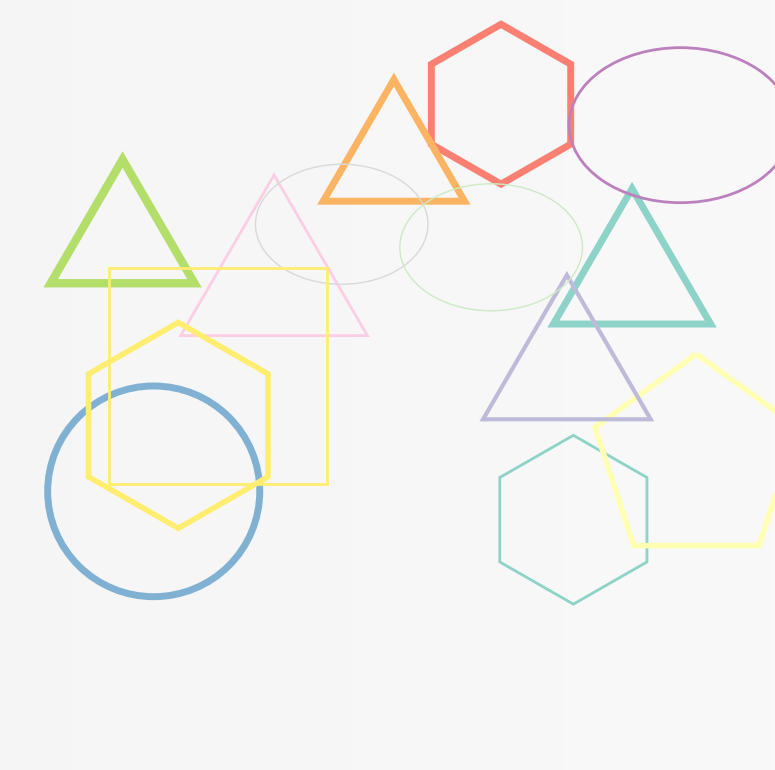[{"shape": "triangle", "thickness": 2.5, "radius": 0.59, "center": [0.816, 0.638]}, {"shape": "hexagon", "thickness": 1, "radius": 0.55, "center": [0.74, 0.325]}, {"shape": "pentagon", "thickness": 2, "radius": 0.69, "center": [0.898, 0.403]}, {"shape": "triangle", "thickness": 1.5, "radius": 0.62, "center": [0.731, 0.518]}, {"shape": "hexagon", "thickness": 2.5, "radius": 0.52, "center": [0.646, 0.865]}, {"shape": "circle", "thickness": 2.5, "radius": 0.68, "center": [0.198, 0.362]}, {"shape": "triangle", "thickness": 2.5, "radius": 0.53, "center": [0.508, 0.791]}, {"shape": "triangle", "thickness": 3, "radius": 0.54, "center": [0.158, 0.686]}, {"shape": "triangle", "thickness": 1, "radius": 0.7, "center": [0.354, 0.634]}, {"shape": "oval", "thickness": 0.5, "radius": 0.56, "center": [0.441, 0.709]}, {"shape": "oval", "thickness": 1, "radius": 0.72, "center": [0.878, 0.837]}, {"shape": "oval", "thickness": 0.5, "radius": 0.59, "center": [0.634, 0.679]}, {"shape": "square", "thickness": 1, "radius": 0.7, "center": [0.281, 0.512]}, {"shape": "hexagon", "thickness": 2, "radius": 0.67, "center": [0.23, 0.448]}]